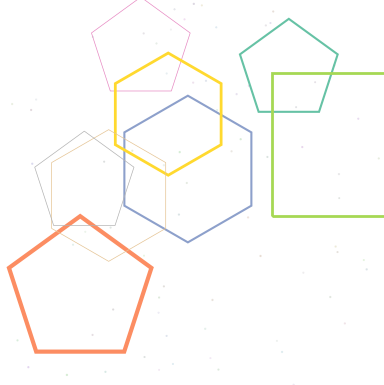[{"shape": "pentagon", "thickness": 1.5, "radius": 0.67, "center": [0.75, 0.818]}, {"shape": "pentagon", "thickness": 3, "radius": 0.97, "center": [0.208, 0.244]}, {"shape": "hexagon", "thickness": 1.5, "radius": 0.95, "center": [0.488, 0.561]}, {"shape": "pentagon", "thickness": 0.5, "radius": 0.67, "center": [0.366, 0.873]}, {"shape": "square", "thickness": 2, "radius": 0.93, "center": [0.892, 0.625]}, {"shape": "hexagon", "thickness": 2, "radius": 0.79, "center": [0.437, 0.704]}, {"shape": "hexagon", "thickness": 0.5, "radius": 0.86, "center": [0.282, 0.492]}, {"shape": "pentagon", "thickness": 0.5, "radius": 0.68, "center": [0.219, 0.524]}]